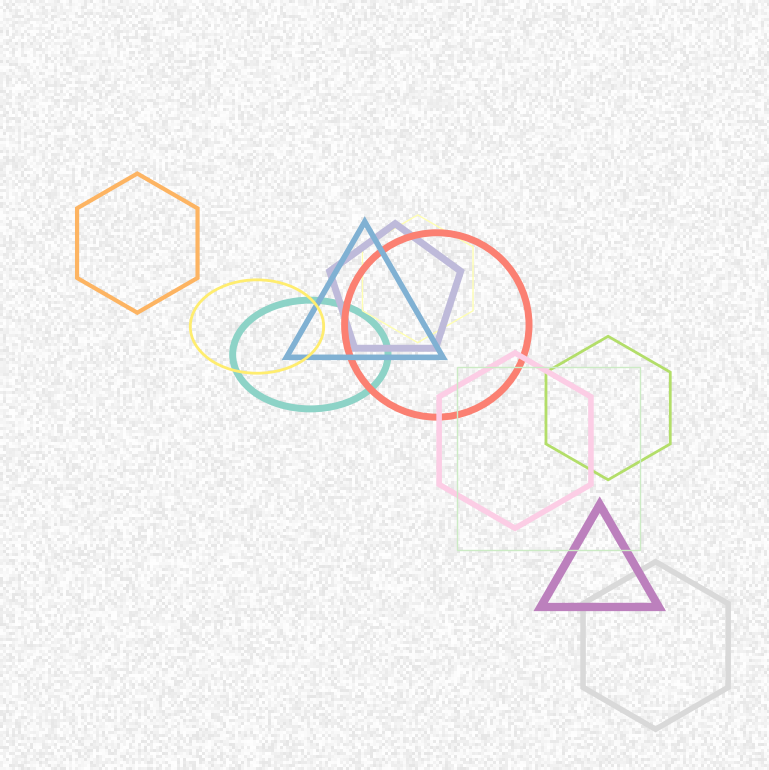[{"shape": "oval", "thickness": 2.5, "radius": 0.5, "center": [0.403, 0.54]}, {"shape": "hexagon", "thickness": 0.5, "radius": 0.41, "center": [0.543, 0.638]}, {"shape": "pentagon", "thickness": 2.5, "radius": 0.45, "center": [0.513, 0.62]}, {"shape": "circle", "thickness": 2.5, "radius": 0.6, "center": [0.567, 0.578]}, {"shape": "triangle", "thickness": 2, "radius": 0.59, "center": [0.474, 0.595]}, {"shape": "hexagon", "thickness": 1.5, "radius": 0.45, "center": [0.178, 0.684]}, {"shape": "hexagon", "thickness": 1, "radius": 0.47, "center": [0.79, 0.47]}, {"shape": "hexagon", "thickness": 2, "radius": 0.57, "center": [0.669, 0.428]}, {"shape": "hexagon", "thickness": 2, "radius": 0.54, "center": [0.851, 0.162]}, {"shape": "triangle", "thickness": 3, "radius": 0.44, "center": [0.779, 0.256]}, {"shape": "square", "thickness": 0.5, "radius": 0.6, "center": [0.712, 0.404]}, {"shape": "oval", "thickness": 1, "radius": 0.43, "center": [0.334, 0.576]}]